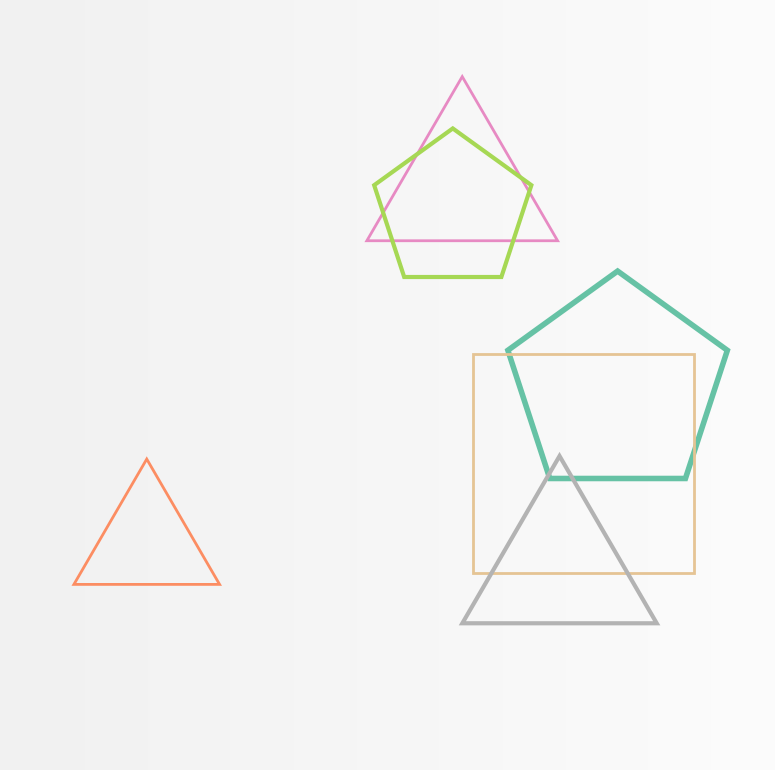[{"shape": "pentagon", "thickness": 2, "radius": 0.74, "center": [0.797, 0.499]}, {"shape": "triangle", "thickness": 1, "radius": 0.54, "center": [0.189, 0.295]}, {"shape": "triangle", "thickness": 1, "radius": 0.71, "center": [0.596, 0.758]}, {"shape": "pentagon", "thickness": 1.5, "radius": 0.53, "center": [0.584, 0.727]}, {"shape": "square", "thickness": 1, "radius": 0.71, "center": [0.753, 0.398]}, {"shape": "triangle", "thickness": 1.5, "radius": 0.72, "center": [0.722, 0.263]}]